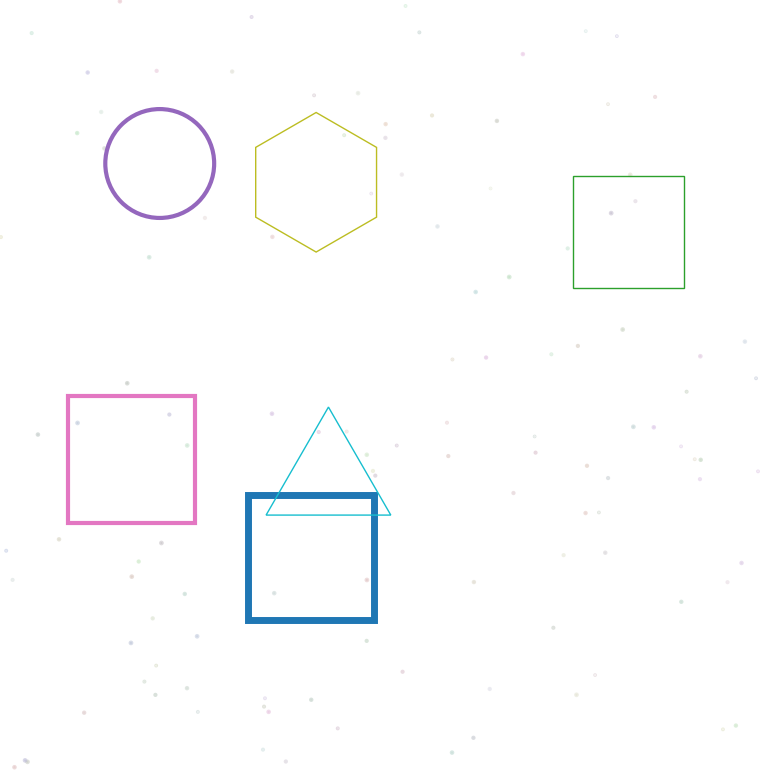[{"shape": "square", "thickness": 2.5, "radius": 0.41, "center": [0.404, 0.276]}, {"shape": "square", "thickness": 0.5, "radius": 0.36, "center": [0.816, 0.699]}, {"shape": "circle", "thickness": 1.5, "radius": 0.35, "center": [0.207, 0.788]}, {"shape": "square", "thickness": 1.5, "radius": 0.41, "center": [0.17, 0.403]}, {"shape": "hexagon", "thickness": 0.5, "radius": 0.45, "center": [0.411, 0.763]}, {"shape": "triangle", "thickness": 0.5, "radius": 0.47, "center": [0.427, 0.378]}]